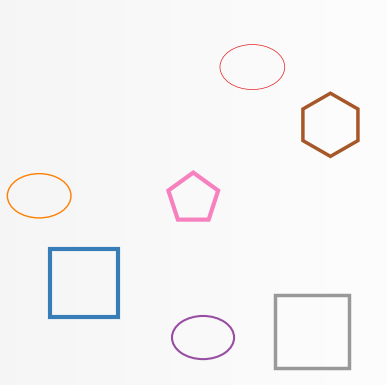[{"shape": "oval", "thickness": 0.5, "radius": 0.42, "center": [0.651, 0.826]}, {"shape": "square", "thickness": 3, "radius": 0.44, "center": [0.218, 0.265]}, {"shape": "oval", "thickness": 1.5, "radius": 0.4, "center": [0.524, 0.123]}, {"shape": "oval", "thickness": 1, "radius": 0.41, "center": [0.101, 0.491]}, {"shape": "hexagon", "thickness": 2.5, "radius": 0.41, "center": [0.853, 0.676]}, {"shape": "pentagon", "thickness": 3, "radius": 0.34, "center": [0.499, 0.484]}, {"shape": "square", "thickness": 2.5, "radius": 0.47, "center": [0.806, 0.139]}]